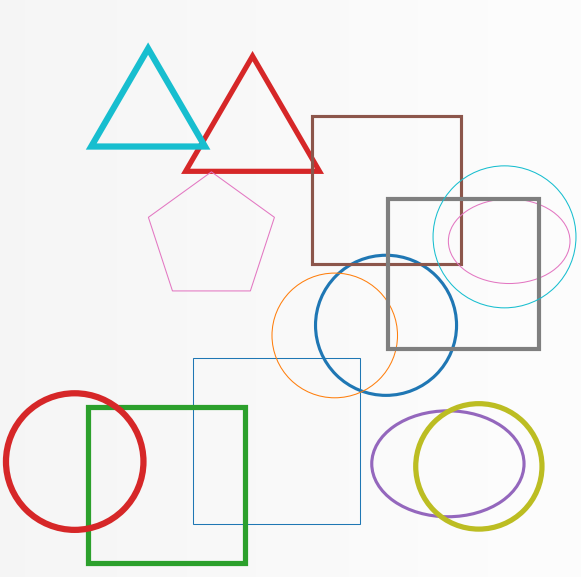[{"shape": "circle", "thickness": 1.5, "radius": 0.61, "center": [0.664, 0.436]}, {"shape": "square", "thickness": 0.5, "radius": 0.72, "center": [0.475, 0.235]}, {"shape": "circle", "thickness": 0.5, "radius": 0.54, "center": [0.576, 0.418]}, {"shape": "square", "thickness": 2.5, "radius": 0.68, "center": [0.286, 0.16]}, {"shape": "circle", "thickness": 3, "radius": 0.59, "center": [0.129, 0.2]}, {"shape": "triangle", "thickness": 2.5, "radius": 0.66, "center": [0.434, 0.769]}, {"shape": "oval", "thickness": 1.5, "radius": 0.65, "center": [0.771, 0.196]}, {"shape": "square", "thickness": 1.5, "radius": 0.64, "center": [0.665, 0.67]}, {"shape": "pentagon", "thickness": 0.5, "radius": 0.57, "center": [0.364, 0.588]}, {"shape": "oval", "thickness": 0.5, "radius": 0.52, "center": [0.876, 0.581]}, {"shape": "square", "thickness": 2, "radius": 0.65, "center": [0.797, 0.525]}, {"shape": "circle", "thickness": 2.5, "radius": 0.54, "center": [0.824, 0.192]}, {"shape": "circle", "thickness": 0.5, "radius": 0.61, "center": [0.868, 0.589]}, {"shape": "triangle", "thickness": 3, "radius": 0.57, "center": [0.255, 0.802]}]